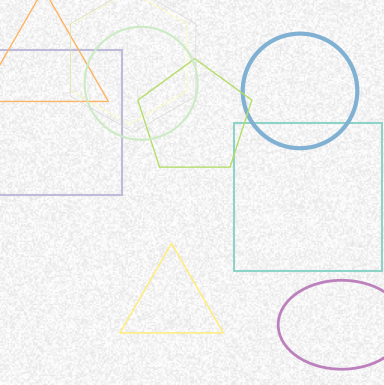[{"shape": "square", "thickness": 1.5, "radius": 0.96, "center": [0.8, 0.489]}, {"shape": "hexagon", "thickness": 0.5, "radius": 0.87, "center": [0.336, 0.851]}, {"shape": "square", "thickness": 1.5, "radius": 0.94, "center": [0.128, 0.682]}, {"shape": "circle", "thickness": 3, "radius": 0.74, "center": [0.779, 0.764]}, {"shape": "triangle", "thickness": 1, "radius": 0.97, "center": [0.113, 0.834]}, {"shape": "pentagon", "thickness": 1, "radius": 0.78, "center": [0.506, 0.692]}, {"shape": "hexagon", "thickness": 0.5, "radius": 0.94, "center": [0.346, 0.844]}, {"shape": "oval", "thickness": 2, "radius": 0.82, "center": [0.888, 0.157]}, {"shape": "circle", "thickness": 1.5, "radius": 0.73, "center": [0.366, 0.784]}, {"shape": "triangle", "thickness": 1, "radius": 0.78, "center": [0.446, 0.213]}]